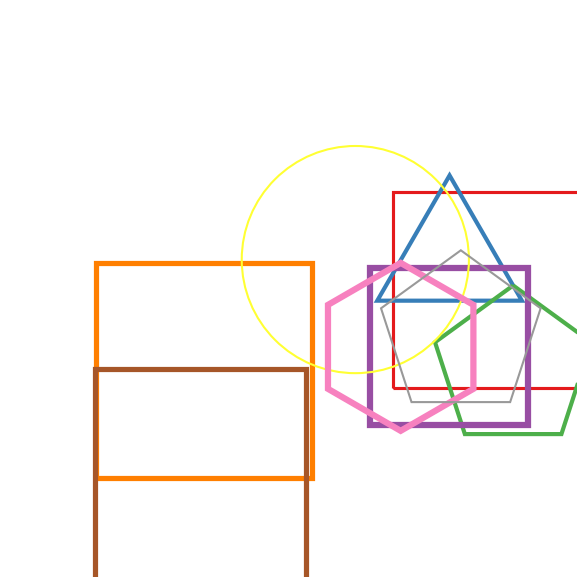[{"shape": "square", "thickness": 1.5, "radius": 0.85, "center": [0.851, 0.497]}, {"shape": "triangle", "thickness": 2, "radius": 0.72, "center": [0.778, 0.551]}, {"shape": "pentagon", "thickness": 2, "radius": 0.71, "center": [0.889, 0.363]}, {"shape": "square", "thickness": 3, "radius": 0.68, "center": [0.777, 0.399]}, {"shape": "square", "thickness": 2.5, "radius": 0.93, "center": [0.353, 0.358]}, {"shape": "circle", "thickness": 1, "radius": 0.98, "center": [0.615, 0.55]}, {"shape": "square", "thickness": 2.5, "radius": 0.91, "center": [0.347, 0.178]}, {"shape": "hexagon", "thickness": 3, "radius": 0.73, "center": [0.694, 0.399]}, {"shape": "pentagon", "thickness": 1, "radius": 0.73, "center": [0.798, 0.42]}]